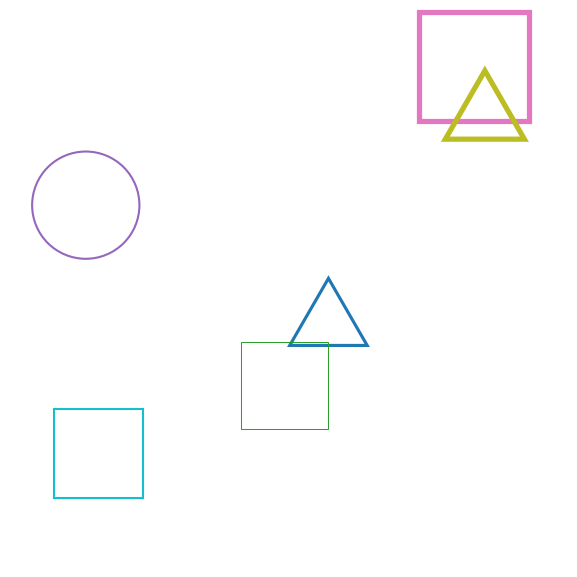[{"shape": "triangle", "thickness": 1.5, "radius": 0.39, "center": [0.569, 0.44]}, {"shape": "square", "thickness": 0.5, "radius": 0.38, "center": [0.493, 0.331]}, {"shape": "circle", "thickness": 1, "radius": 0.46, "center": [0.149, 0.644]}, {"shape": "square", "thickness": 2.5, "radius": 0.47, "center": [0.821, 0.884]}, {"shape": "triangle", "thickness": 2.5, "radius": 0.4, "center": [0.84, 0.798]}, {"shape": "square", "thickness": 1, "radius": 0.38, "center": [0.171, 0.214]}]